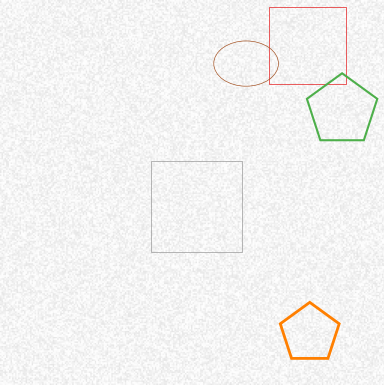[{"shape": "square", "thickness": 0.5, "radius": 0.5, "center": [0.799, 0.882]}, {"shape": "pentagon", "thickness": 1.5, "radius": 0.48, "center": [0.889, 0.714]}, {"shape": "pentagon", "thickness": 2, "radius": 0.4, "center": [0.805, 0.134]}, {"shape": "oval", "thickness": 0.5, "radius": 0.42, "center": [0.639, 0.835]}, {"shape": "square", "thickness": 0.5, "radius": 0.59, "center": [0.511, 0.464]}]